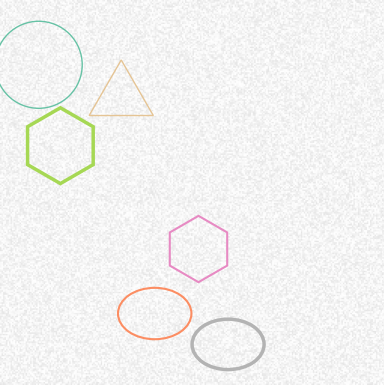[{"shape": "circle", "thickness": 1, "radius": 0.57, "center": [0.101, 0.832]}, {"shape": "oval", "thickness": 1.5, "radius": 0.48, "center": [0.402, 0.186]}, {"shape": "hexagon", "thickness": 1.5, "radius": 0.43, "center": [0.516, 0.353]}, {"shape": "hexagon", "thickness": 2.5, "radius": 0.49, "center": [0.157, 0.622]}, {"shape": "triangle", "thickness": 1, "radius": 0.48, "center": [0.315, 0.748]}, {"shape": "oval", "thickness": 2.5, "radius": 0.47, "center": [0.592, 0.106]}]